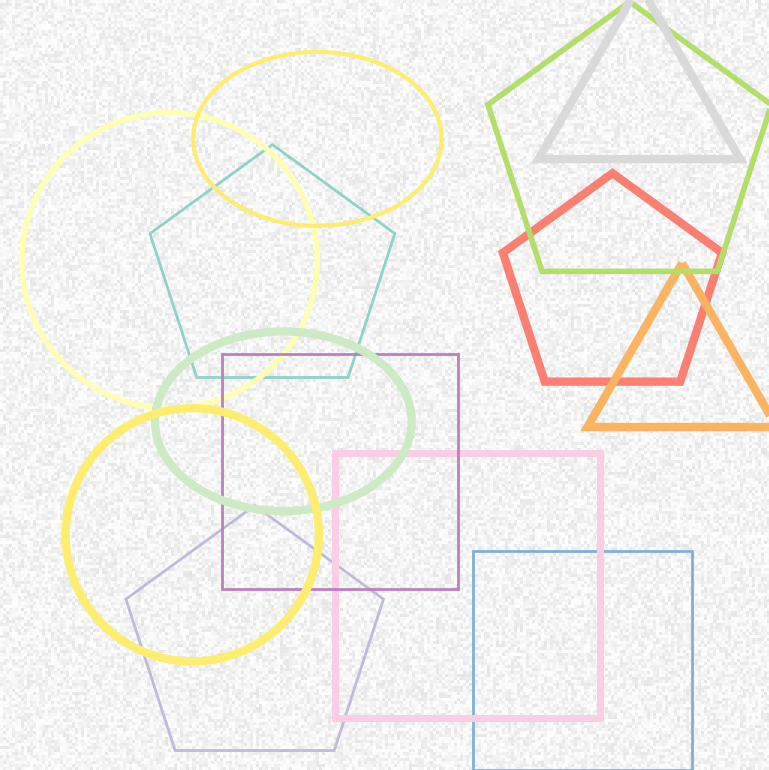[{"shape": "pentagon", "thickness": 1, "radius": 0.84, "center": [0.354, 0.645]}, {"shape": "circle", "thickness": 2, "radius": 0.96, "center": [0.22, 0.662]}, {"shape": "pentagon", "thickness": 1, "radius": 0.88, "center": [0.331, 0.168]}, {"shape": "pentagon", "thickness": 3, "radius": 0.75, "center": [0.795, 0.625]}, {"shape": "square", "thickness": 1, "radius": 0.71, "center": [0.756, 0.142]}, {"shape": "triangle", "thickness": 3, "radius": 0.71, "center": [0.886, 0.516]}, {"shape": "pentagon", "thickness": 2, "radius": 0.97, "center": [0.818, 0.804]}, {"shape": "square", "thickness": 2.5, "radius": 0.86, "center": [0.607, 0.24]}, {"shape": "triangle", "thickness": 3, "radius": 0.76, "center": [0.83, 0.869]}, {"shape": "square", "thickness": 1, "radius": 0.76, "center": [0.442, 0.388]}, {"shape": "oval", "thickness": 3, "radius": 0.83, "center": [0.368, 0.453]}, {"shape": "oval", "thickness": 1.5, "radius": 0.81, "center": [0.412, 0.82]}, {"shape": "circle", "thickness": 3, "radius": 0.82, "center": [0.25, 0.305]}]